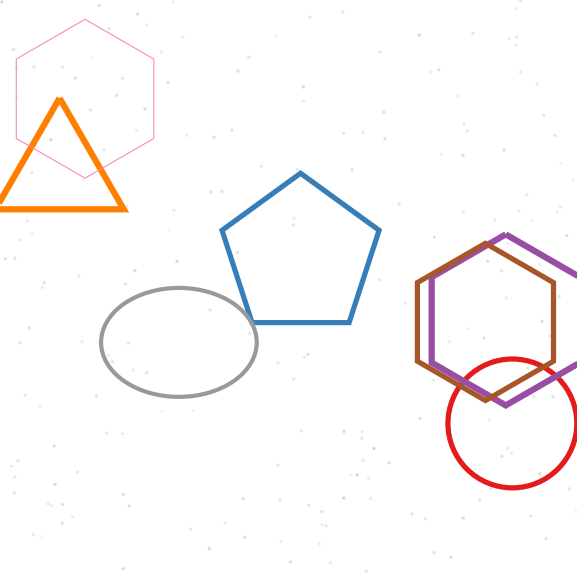[{"shape": "circle", "thickness": 2.5, "radius": 0.56, "center": [0.887, 0.266]}, {"shape": "pentagon", "thickness": 2.5, "radius": 0.71, "center": [0.52, 0.556]}, {"shape": "hexagon", "thickness": 3, "radius": 0.74, "center": [0.876, 0.445]}, {"shape": "triangle", "thickness": 3, "radius": 0.64, "center": [0.103, 0.701]}, {"shape": "hexagon", "thickness": 2.5, "radius": 0.68, "center": [0.841, 0.442]}, {"shape": "hexagon", "thickness": 0.5, "radius": 0.69, "center": [0.147, 0.828]}, {"shape": "oval", "thickness": 2, "radius": 0.67, "center": [0.31, 0.406]}]